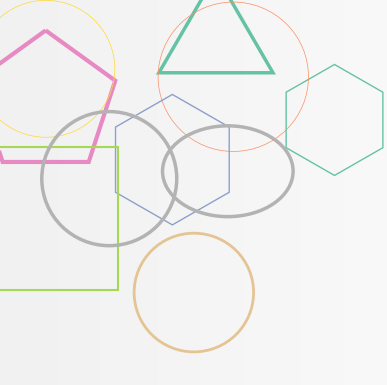[{"shape": "triangle", "thickness": 2.5, "radius": 0.85, "center": [0.557, 0.896]}, {"shape": "hexagon", "thickness": 1, "radius": 0.72, "center": [0.863, 0.688]}, {"shape": "circle", "thickness": 0.5, "radius": 0.97, "center": [0.602, 0.801]}, {"shape": "hexagon", "thickness": 1, "radius": 0.85, "center": [0.445, 0.585]}, {"shape": "pentagon", "thickness": 3, "radius": 0.94, "center": [0.118, 0.732]}, {"shape": "square", "thickness": 1.5, "radius": 0.93, "center": [0.118, 0.433]}, {"shape": "circle", "thickness": 0.5, "radius": 0.89, "center": [0.118, 0.821]}, {"shape": "circle", "thickness": 2, "radius": 0.77, "center": [0.5, 0.24]}, {"shape": "circle", "thickness": 2.5, "radius": 0.87, "center": [0.282, 0.536]}, {"shape": "oval", "thickness": 2.5, "radius": 0.84, "center": [0.588, 0.555]}]